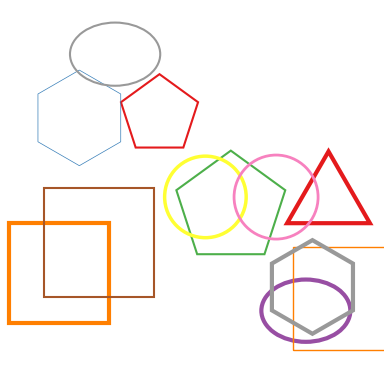[{"shape": "triangle", "thickness": 3, "radius": 0.62, "center": [0.853, 0.482]}, {"shape": "pentagon", "thickness": 1.5, "radius": 0.53, "center": [0.414, 0.702]}, {"shape": "hexagon", "thickness": 0.5, "radius": 0.62, "center": [0.206, 0.694]}, {"shape": "pentagon", "thickness": 1.5, "radius": 0.74, "center": [0.6, 0.46]}, {"shape": "oval", "thickness": 3, "radius": 0.58, "center": [0.794, 0.193]}, {"shape": "square", "thickness": 1, "radius": 0.67, "center": [0.896, 0.224]}, {"shape": "square", "thickness": 3, "radius": 0.65, "center": [0.153, 0.291]}, {"shape": "circle", "thickness": 2.5, "radius": 0.53, "center": [0.534, 0.489]}, {"shape": "square", "thickness": 1.5, "radius": 0.71, "center": [0.257, 0.371]}, {"shape": "circle", "thickness": 2, "radius": 0.55, "center": [0.717, 0.488]}, {"shape": "hexagon", "thickness": 3, "radius": 0.61, "center": [0.812, 0.255]}, {"shape": "oval", "thickness": 1.5, "radius": 0.59, "center": [0.299, 0.859]}]